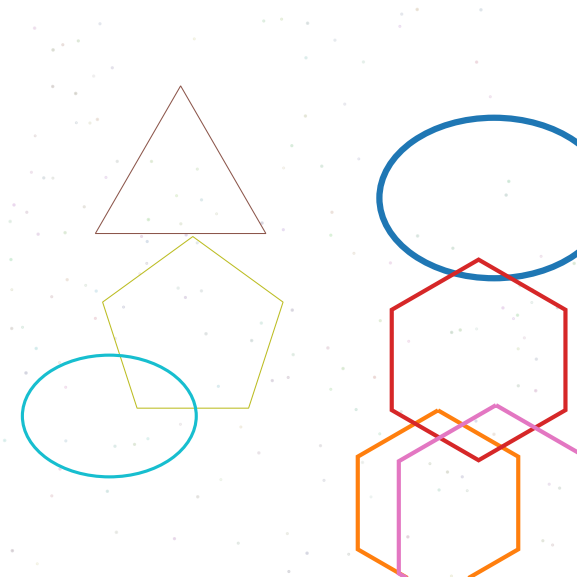[{"shape": "oval", "thickness": 3, "radius": 0.99, "center": [0.855, 0.656]}, {"shape": "hexagon", "thickness": 2, "radius": 0.8, "center": [0.758, 0.128]}, {"shape": "hexagon", "thickness": 2, "radius": 0.87, "center": [0.829, 0.376]}, {"shape": "triangle", "thickness": 0.5, "radius": 0.85, "center": [0.313, 0.68]}, {"shape": "hexagon", "thickness": 2, "radius": 0.97, "center": [0.859, 0.103]}, {"shape": "pentagon", "thickness": 0.5, "radius": 0.82, "center": [0.334, 0.425]}, {"shape": "oval", "thickness": 1.5, "radius": 0.75, "center": [0.189, 0.279]}]